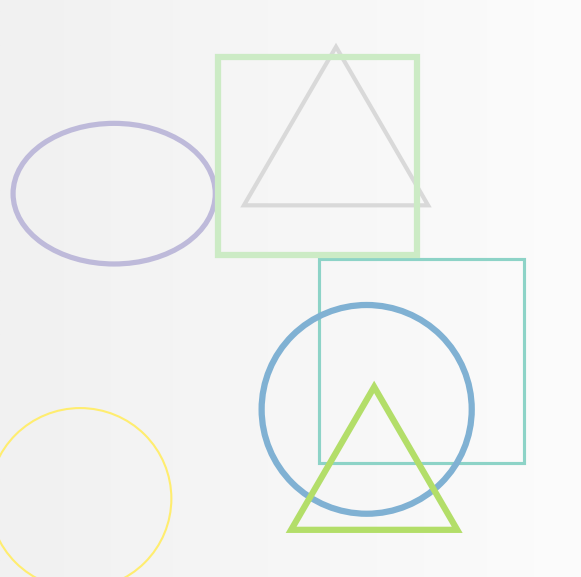[{"shape": "square", "thickness": 1.5, "radius": 0.88, "center": [0.724, 0.374]}, {"shape": "oval", "thickness": 2.5, "radius": 0.87, "center": [0.196, 0.664]}, {"shape": "circle", "thickness": 3, "radius": 0.9, "center": [0.631, 0.29]}, {"shape": "triangle", "thickness": 3, "radius": 0.82, "center": [0.644, 0.164]}, {"shape": "triangle", "thickness": 2, "radius": 0.91, "center": [0.578, 0.735]}, {"shape": "square", "thickness": 3, "radius": 0.86, "center": [0.547, 0.729]}, {"shape": "circle", "thickness": 1, "radius": 0.78, "center": [0.138, 0.136]}]